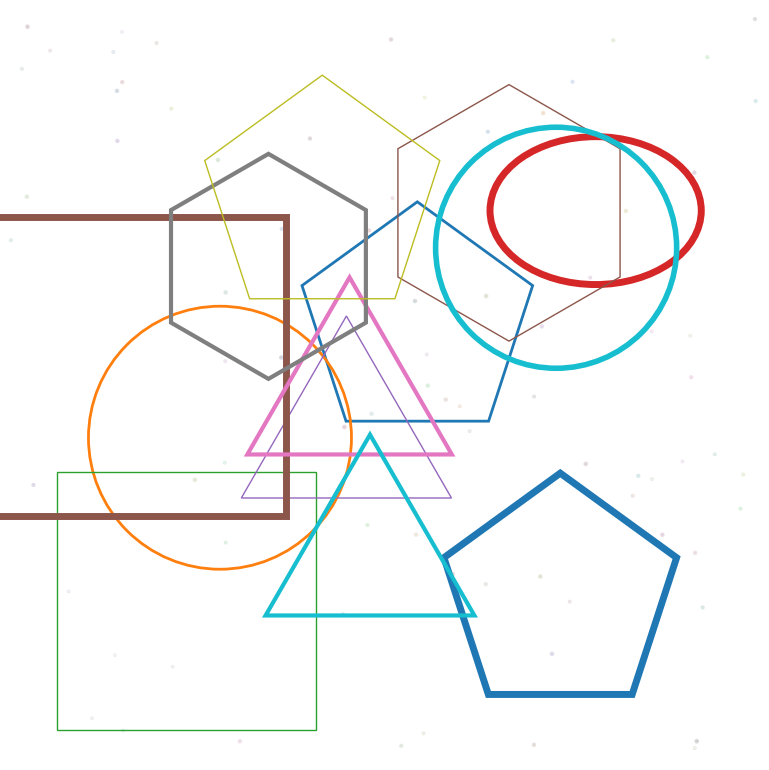[{"shape": "pentagon", "thickness": 1, "radius": 0.79, "center": [0.542, 0.58]}, {"shape": "pentagon", "thickness": 2.5, "radius": 0.79, "center": [0.728, 0.227]}, {"shape": "circle", "thickness": 1, "radius": 0.85, "center": [0.286, 0.432]}, {"shape": "square", "thickness": 0.5, "radius": 0.84, "center": [0.242, 0.219]}, {"shape": "oval", "thickness": 2.5, "radius": 0.69, "center": [0.774, 0.726]}, {"shape": "triangle", "thickness": 0.5, "radius": 0.79, "center": [0.45, 0.432]}, {"shape": "square", "thickness": 2.5, "radius": 0.97, "center": [0.177, 0.524]}, {"shape": "hexagon", "thickness": 0.5, "radius": 0.83, "center": [0.661, 0.724]}, {"shape": "triangle", "thickness": 1.5, "radius": 0.77, "center": [0.454, 0.486]}, {"shape": "hexagon", "thickness": 1.5, "radius": 0.73, "center": [0.349, 0.654]}, {"shape": "pentagon", "thickness": 0.5, "radius": 0.8, "center": [0.419, 0.742]}, {"shape": "circle", "thickness": 2, "radius": 0.78, "center": [0.722, 0.678]}, {"shape": "triangle", "thickness": 1.5, "radius": 0.78, "center": [0.481, 0.279]}]